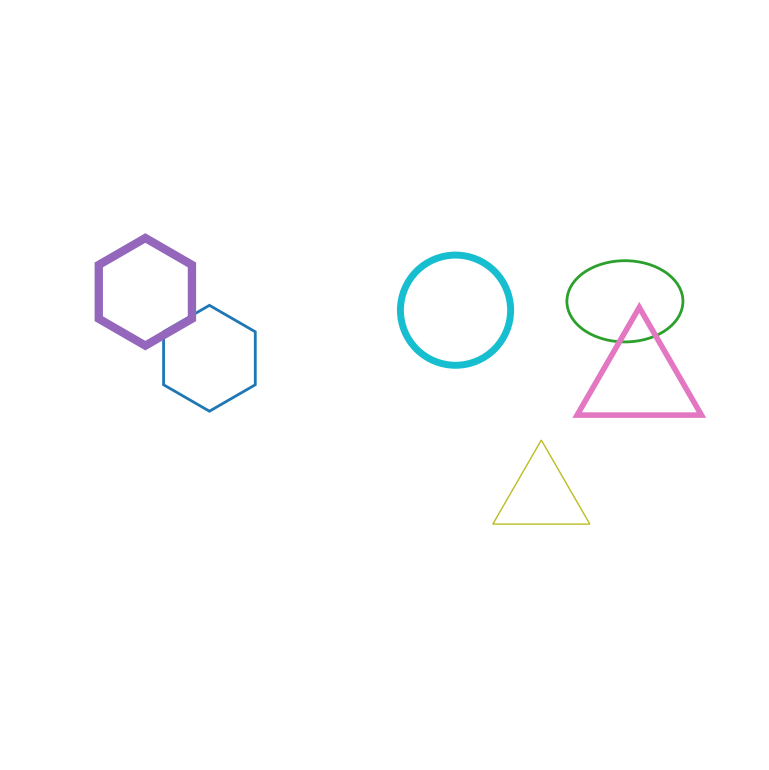[{"shape": "hexagon", "thickness": 1, "radius": 0.34, "center": [0.272, 0.535]}, {"shape": "oval", "thickness": 1, "radius": 0.38, "center": [0.812, 0.609]}, {"shape": "hexagon", "thickness": 3, "radius": 0.35, "center": [0.189, 0.621]}, {"shape": "triangle", "thickness": 2, "radius": 0.47, "center": [0.83, 0.508]}, {"shape": "triangle", "thickness": 0.5, "radius": 0.36, "center": [0.703, 0.356]}, {"shape": "circle", "thickness": 2.5, "radius": 0.36, "center": [0.592, 0.597]}]